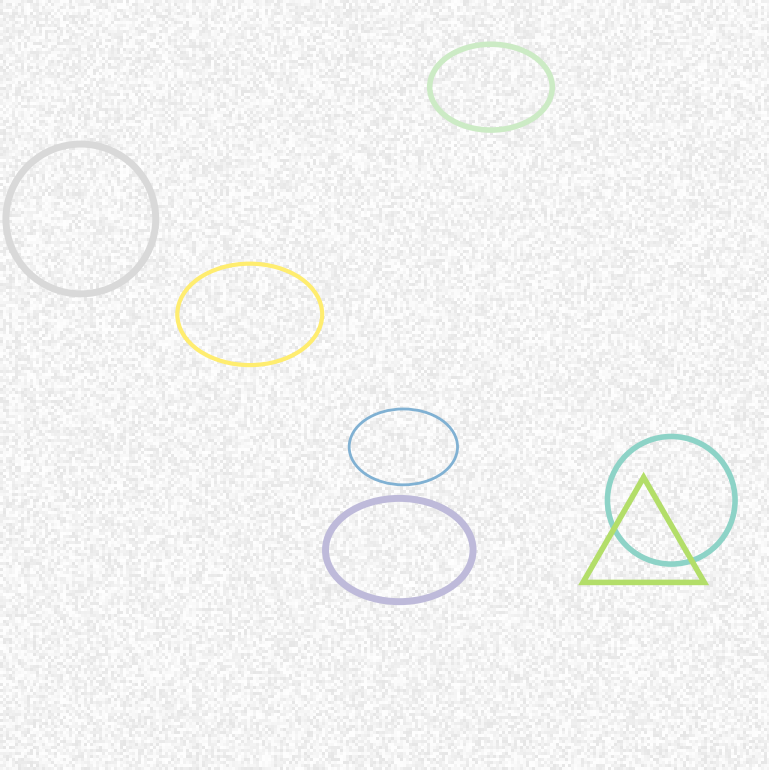[{"shape": "circle", "thickness": 2, "radius": 0.41, "center": [0.872, 0.35]}, {"shape": "oval", "thickness": 2.5, "radius": 0.48, "center": [0.519, 0.286]}, {"shape": "oval", "thickness": 1, "radius": 0.35, "center": [0.524, 0.42]}, {"shape": "triangle", "thickness": 2, "radius": 0.45, "center": [0.836, 0.289]}, {"shape": "circle", "thickness": 2.5, "radius": 0.49, "center": [0.105, 0.716]}, {"shape": "oval", "thickness": 2, "radius": 0.4, "center": [0.638, 0.887]}, {"shape": "oval", "thickness": 1.5, "radius": 0.47, "center": [0.324, 0.592]}]